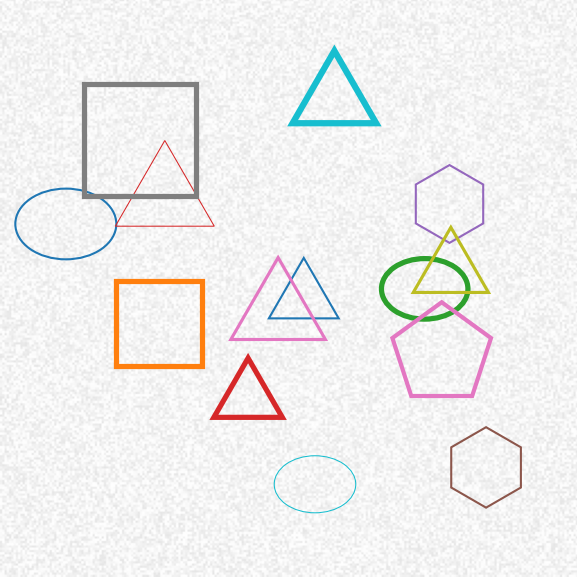[{"shape": "oval", "thickness": 1, "radius": 0.44, "center": [0.114, 0.611]}, {"shape": "triangle", "thickness": 1, "radius": 0.35, "center": [0.526, 0.483]}, {"shape": "square", "thickness": 2.5, "radius": 0.37, "center": [0.275, 0.439]}, {"shape": "oval", "thickness": 2.5, "radius": 0.37, "center": [0.735, 0.499]}, {"shape": "triangle", "thickness": 0.5, "radius": 0.49, "center": [0.285, 0.657]}, {"shape": "triangle", "thickness": 2.5, "radius": 0.34, "center": [0.43, 0.311]}, {"shape": "hexagon", "thickness": 1, "radius": 0.34, "center": [0.778, 0.646]}, {"shape": "hexagon", "thickness": 1, "radius": 0.35, "center": [0.842, 0.19]}, {"shape": "triangle", "thickness": 1.5, "radius": 0.47, "center": [0.482, 0.459]}, {"shape": "pentagon", "thickness": 2, "radius": 0.45, "center": [0.765, 0.386]}, {"shape": "square", "thickness": 2.5, "radius": 0.49, "center": [0.242, 0.756]}, {"shape": "triangle", "thickness": 1.5, "radius": 0.38, "center": [0.781, 0.53]}, {"shape": "triangle", "thickness": 3, "radius": 0.42, "center": [0.579, 0.828]}, {"shape": "oval", "thickness": 0.5, "radius": 0.35, "center": [0.545, 0.161]}]